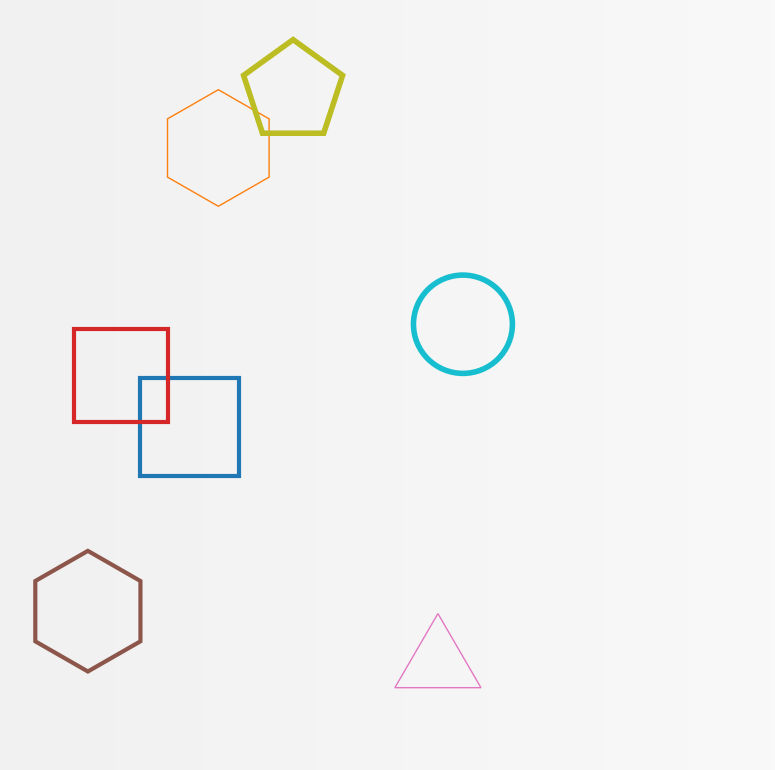[{"shape": "square", "thickness": 1.5, "radius": 0.32, "center": [0.245, 0.445]}, {"shape": "hexagon", "thickness": 0.5, "radius": 0.38, "center": [0.282, 0.808]}, {"shape": "square", "thickness": 1.5, "radius": 0.3, "center": [0.156, 0.513]}, {"shape": "hexagon", "thickness": 1.5, "radius": 0.39, "center": [0.113, 0.206]}, {"shape": "triangle", "thickness": 0.5, "radius": 0.32, "center": [0.565, 0.139]}, {"shape": "pentagon", "thickness": 2, "radius": 0.34, "center": [0.378, 0.881]}, {"shape": "circle", "thickness": 2, "radius": 0.32, "center": [0.597, 0.579]}]